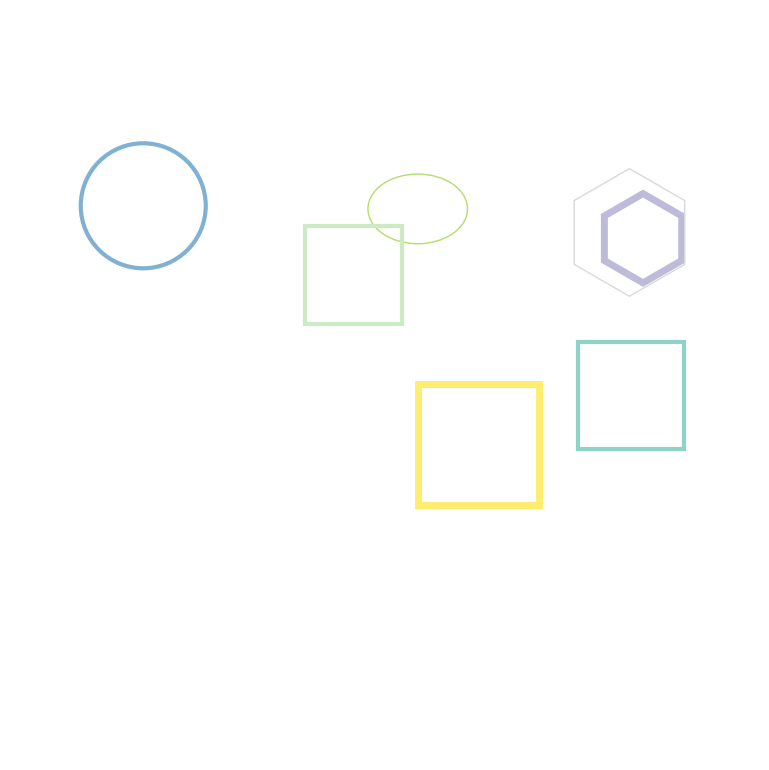[{"shape": "square", "thickness": 1.5, "radius": 0.35, "center": [0.819, 0.486]}, {"shape": "hexagon", "thickness": 2.5, "radius": 0.29, "center": [0.835, 0.691]}, {"shape": "circle", "thickness": 1.5, "radius": 0.41, "center": [0.186, 0.733]}, {"shape": "oval", "thickness": 0.5, "radius": 0.32, "center": [0.543, 0.729]}, {"shape": "hexagon", "thickness": 0.5, "radius": 0.41, "center": [0.817, 0.698]}, {"shape": "square", "thickness": 1.5, "radius": 0.32, "center": [0.459, 0.643]}, {"shape": "square", "thickness": 2.5, "radius": 0.39, "center": [0.621, 0.423]}]